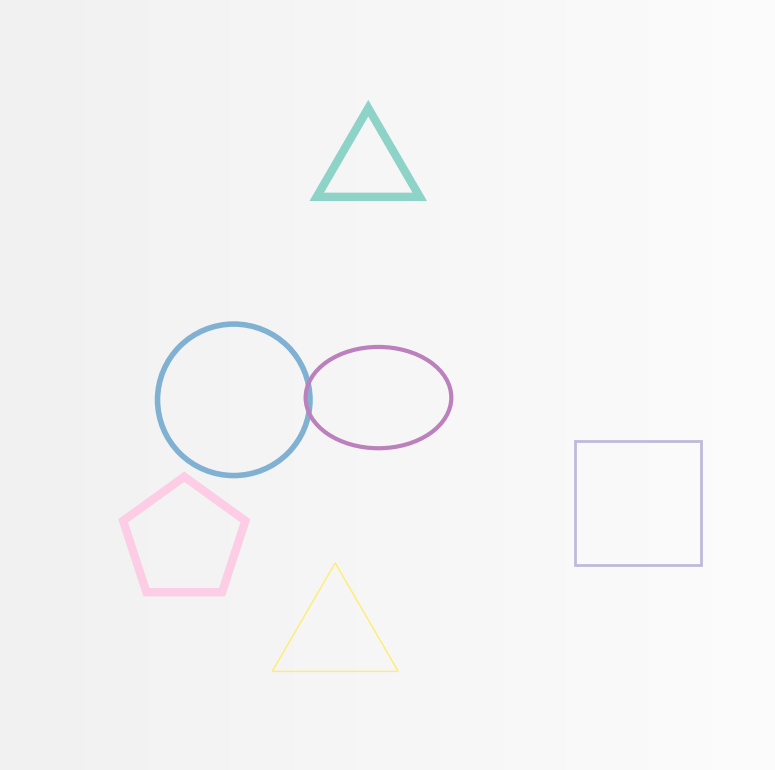[{"shape": "triangle", "thickness": 3, "radius": 0.38, "center": [0.475, 0.783]}, {"shape": "square", "thickness": 1, "radius": 0.4, "center": [0.823, 0.347]}, {"shape": "circle", "thickness": 2, "radius": 0.49, "center": [0.302, 0.481]}, {"shape": "pentagon", "thickness": 3, "radius": 0.41, "center": [0.238, 0.298]}, {"shape": "oval", "thickness": 1.5, "radius": 0.47, "center": [0.488, 0.484]}, {"shape": "triangle", "thickness": 0.5, "radius": 0.47, "center": [0.433, 0.175]}]